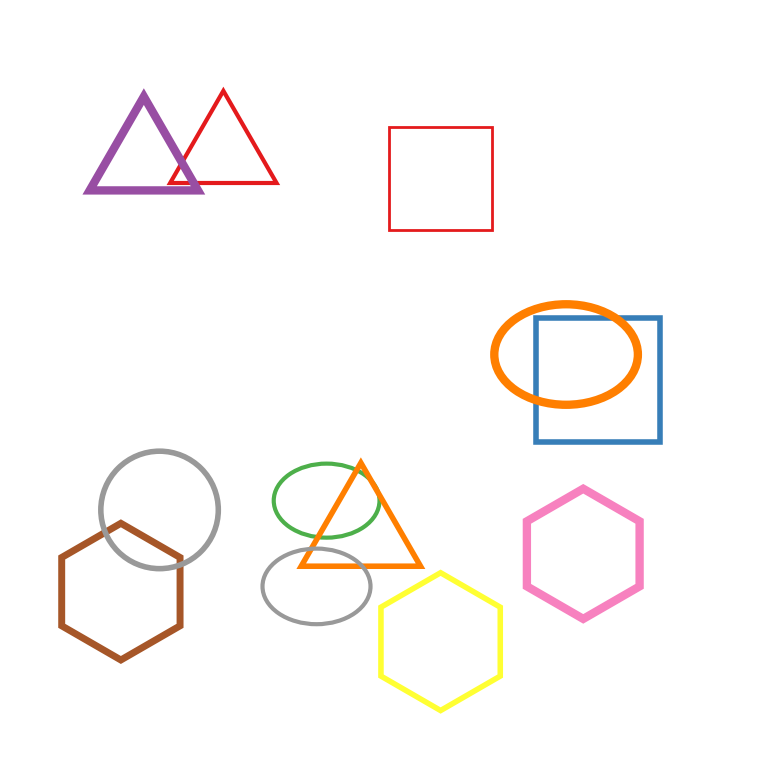[{"shape": "square", "thickness": 1, "radius": 0.33, "center": [0.572, 0.768]}, {"shape": "triangle", "thickness": 1.5, "radius": 0.4, "center": [0.29, 0.802]}, {"shape": "square", "thickness": 2, "radius": 0.4, "center": [0.776, 0.507]}, {"shape": "oval", "thickness": 1.5, "radius": 0.34, "center": [0.424, 0.35]}, {"shape": "triangle", "thickness": 3, "radius": 0.41, "center": [0.187, 0.793]}, {"shape": "oval", "thickness": 3, "radius": 0.47, "center": [0.735, 0.54]}, {"shape": "triangle", "thickness": 2, "radius": 0.45, "center": [0.469, 0.309]}, {"shape": "hexagon", "thickness": 2, "radius": 0.45, "center": [0.572, 0.167]}, {"shape": "hexagon", "thickness": 2.5, "radius": 0.44, "center": [0.157, 0.232]}, {"shape": "hexagon", "thickness": 3, "radius": 0.42, "center": [0.757, 0.281]}, {"shape": "circle", "thickness": 2, "radius": 0.38, "center": [0.207, 0.338]}, {"shape": "oval", "thickness": 1.5, "radius": 0.35, "center": [0.411, 0.238]}]